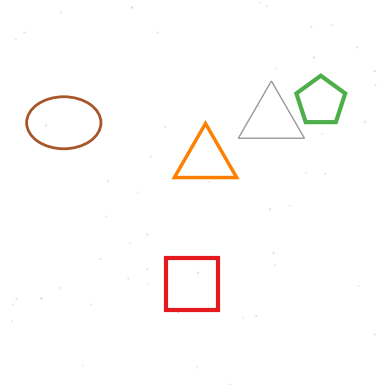[{"shape": "square", "thickness": 3, "radius": 0.34, "center": [0.499, 0.262]}, {"shape": "pentagon", "thickness": 3, "radius": 0.33, "center": [0.833, 0.737]}, {"shape": "triangle", "thickness": 2.5, "radius": 0.47, "center": [0.534, 0.586]}, {"shape": "oval", "thickness": 2, "radius": 0.48, "center": [0.166, 0.681]}, {"shape": "triangle", "thickness": 1, "radius": 0.5, "center": [0.705, 0.69]}]